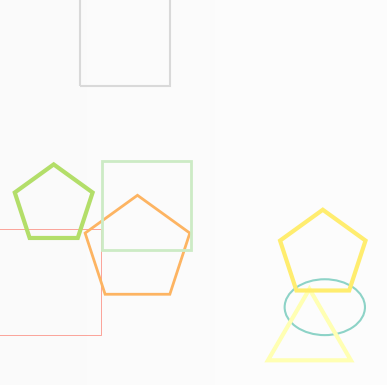[{"shape": "oval", "thickness": 1.5, "radius": 0.52, "center": [0.838, 0.202]}, {"shape": "triangle", "thickness": 3, "radius": 0.62, "center": [0.799, 0.126]}, {"shape": "square", "thickness": 0.5, "radius": 0.69, "center": [0.122, 0.267]}, {"shape": "pentagon", "thickness": 2, "radius": 0.71, "center": [0.355, 0.351]}, {"shape": "pentagon", "thickness": 3, "radius": 0.53, "center": [0.139, 0.467]}, {"shape": "square", "thickness": 1.5, "radius": 0.58, "center": [0.323, 0.894]}, {"shape": "square", "thickness": 2, "radius": 0.57, "center": [0.379, 0.466]}, {"shape": "pentagon", "thickness": 3, "radius": 0.58, "center": [0.833, 0.339]}]